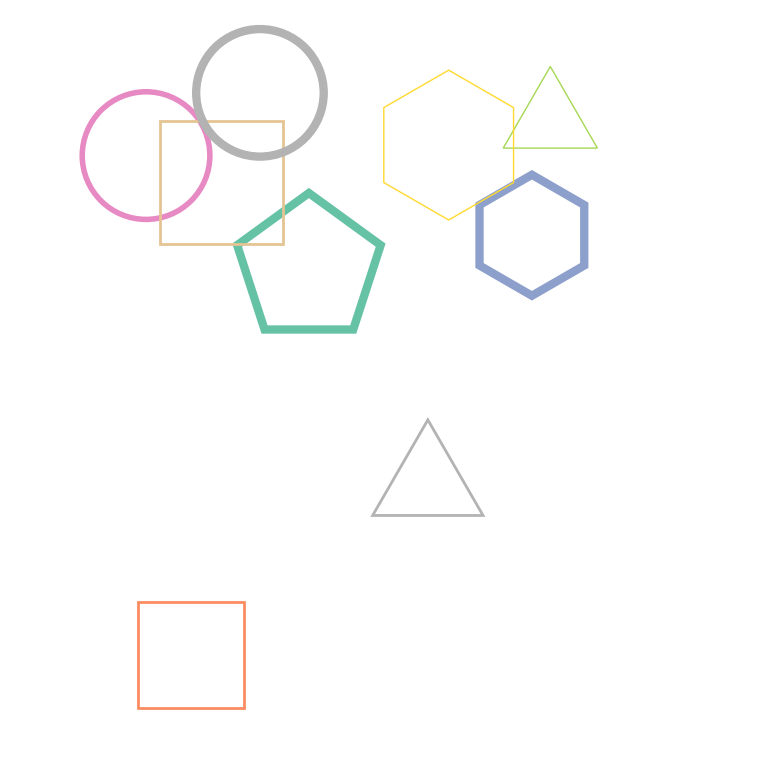[{"shape": "pentagon", "thickness": 3, "radius": 0.49, "center": [0.401, 0.651]}, {"shape": "square", "thickness": 1, "radius": 0.34, "center": [0.248, 0.15]}, {"shape": "hexagon", "thickness": 3, "radius": 0.39, "center": [0.691, 0.694]}, {"shape": "circle", "thickness": 2, "radius": 0.41, "center": [0.19, 0.798]}, {"shape": "triangle", "thickness": 0.5, "radius": 0.35, "center": [0.715, 0.843]}, {"shape": "hexagon", "thickness": 0.5, "radius": 0.49, "center": [0.583, 0.812]}, {"shape": "square", "thickness": 1, "radius": 0.4, "center": [0.287, 0.763]}, {"shape": "triangle", "thickness": 1, "radius": 0.41, "center": [0.556, 0.372]}, {"shape": "circle", "thickness": 3, "radius": 0.41, "center": [0.338, 0.879]}]